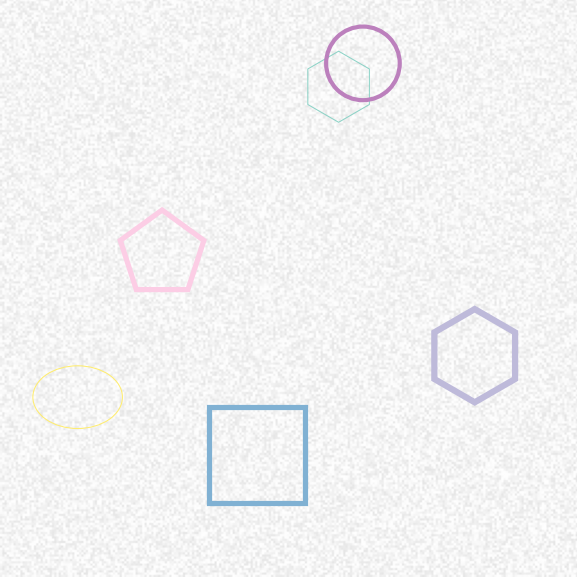[{"shape": "hexagon", "thickness": 0.5, "radius": 0.31, "center": [0.586, 0.849]}, {"shape": "hexagon", "thickness": 3, "radius": 0.4, "center": [0.822, 0.383]}, {"shape": "square", "thickness": 2.5, "radius": 0.41, "center": [0.446, 0.211]}, {"shape": "pentagon", "thickness": 2.5, "radius": 0.38, "center": [0.281, 0.559]}, {"shape": "circle", "thickness": 2, "radius": 0.32, "center": [0.628, 0.889]}, {"shape": "oval", "thickness": 0.5, "radius": 0.39, "center": [0.134, 0.311]}]